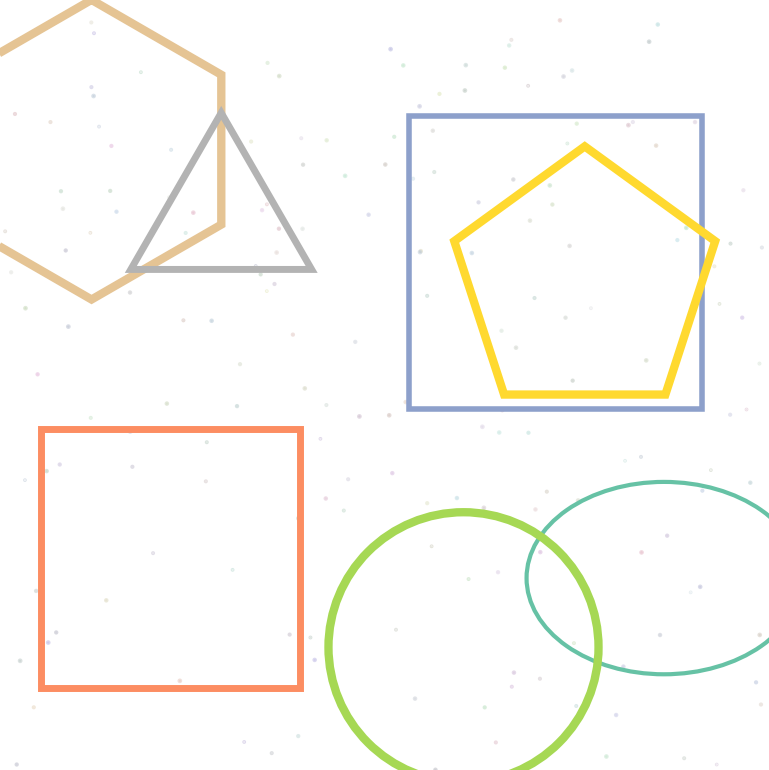[{"shape": "oval", "thickness": 1.5, "radius": 0.89, "center": [0.862, 0.249]}, {"shape": "square", "thickness": 2.5, "radius": 0.84, "center": [0.221, 0.275]}, {"shape": "square", "thickness": 2, "radius": 0.95, "center": [0.721, 0.659]}, {"shape": "circle", "thickness": 3, "radius": 0.88, "center": [0.602, 0.159]}, {"shape": "pentagon", "thickness": 3, "radius": 0.89, "center": [0.759, 0.632]}, {"shape": "hexagon", "thickness": 3, "radius": 0.97, "center": [0.119, 0.806]}, {"shape": "triangle", "thickness": 2.5, "radius": 0.68, "center": [0.287, 0.718]}]